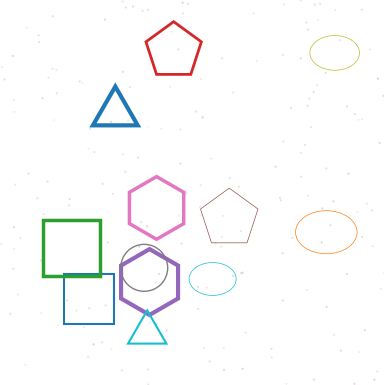[{"shape": "square", "thickness": 1.5, "radius": 0.32, "center": [0.232, 0.224]}, {"shape": "triangle", "thickness": 3, "radius": 0.34, "center": [0.3, 0.708]}, {"shape": "oval", "thickness": 0.5, "radius": 0.4, "center": [0.848, 0.397]}, {"shape": "square", "thickness": 2.5, "radius": 0.36, "center": [0.186, 0.356]}, {"shape": "pentagon", "thickness": 2, "radius": 0.38, "center": [0.451, 0.868]}, {"shape": "hexagon", "thickness": 3, "radius": 0.43, "center": [0.388, 0.267]}, {"shape": "pentagon", "thickness": 0.5, "radius": 0.39, "center": [0.595, 0.433]}, {"shape": "hexagon", "thickness": 2.5, "radius": 0.41, "center": [0.407, 0.46]}, {"shape": "circle", "thickness": 1, "radius": 0.31, "center": [0.375, 0.304]}, {"shape": "oval", "thickness": 0.5, "radius": 0.32, "center": [0.869, 0.863]}, {"shape": "oval", "thickness": 0.5, "radius": 0.31, "center": [0.552, 0.275]}, {"shape": "triangle", "thickness": 1.5, "radius": 0.29, "center": [0.382, 0.136]}]